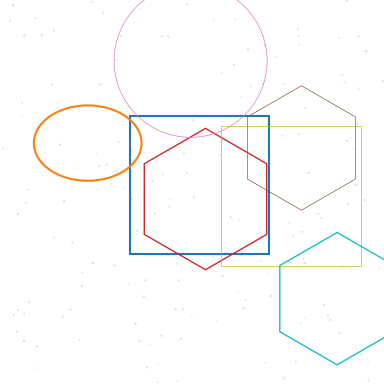[{"shape": "square", "thickness": 1.5, "radius": 0.9, "center": [0.518, 0.52]}, {"shape": "oval", "thickness": 1.5, "radius": 0.7, "center": [0.228, 0.628]}, {"shape": "hexagon", "thickness": 1, "radius": 0.92, "center": [0.534, 0.483]}, {"shape": "hexagon", "thickness": 0.5, "radius": 0.81, "center": [0.783, 0.616]}, {"shape": "circle", "thickness": 0.5, "radius": 0.99, "center": [0.495, 0.842]}, {"shape": "square", "thickness": 0.5, "radius": 0.91, "center": [0.755, 0.491]}, {"shape": "hexagon", "thickness": 1, "radius": 0.86, "center": [0.876, 0.224]}]